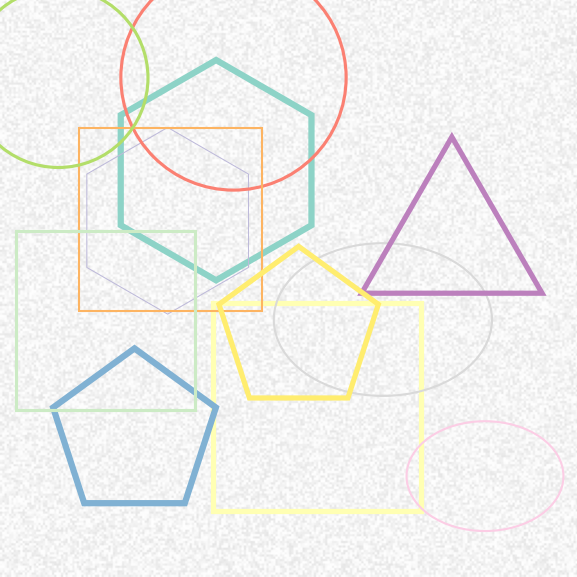[{"shape": "hexagon", "thickness": 3, "radius": 0.95, "center": [0.374, 0.704]}, {"shape": "square", "thickness": 2.5, "radius": 0.9, "center": [0.549, 0.295]}, {"shape": "hexagon", "thickness": 0.5, "radius": 0.81, "center": [0.29, 0.617]}, {"shape": "circle", "thickness": 1.5, "radius": 0.98, "center": [0.404, 0.865]}, {"shape": "pentagon", "thickness": 3, "radius": 0.74, "center": [0.233, 0.248]}, {"shape": "square", "thickness": 1, "radius": 0.79, "center": [0.295, 0.619]}, {"shape": "circle", "thickness": 1.5, "radius": 0.78, "center": [0.101, 0.864]}, {"shape": "oval", "thickness": 1, "radius": 0.68, "center": [0.84, 0.175]}, {"shape": "oval", "thickness": 1, "radius": 0.94, "center": [0.663, 0.446]}, {"shape": "triangle", "thickness": 2.5, "radius": 0.9, "center": [0.782, 0.582]}, {"shape": "square", "thickness": 1.5, "radius": 0.77, "center": [0.183, 0.444]}, {"shape": "pentagon", "thickness": 2.5, "radius": 0.73, "center": [0.517, 0.427]}]